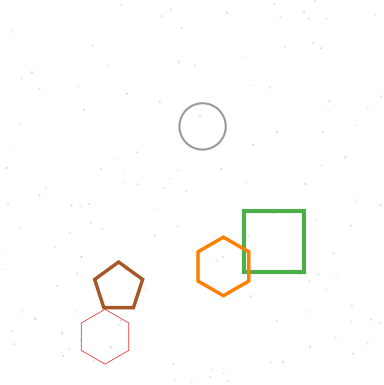[{"shape": "hexagon", "thickness": 0.5, "radius": 0.36, "center": [0.273, 0.126]}, {"shape": "square", "thickness": 3, "radius": 0.39, "center": [0.711, 0.373]}, {"shape": "hexagon", "thickness": 2.5, "radius": 0.38, "center": [0.58, 0.308]}, {"shape": "pentagon", "thickness": 2.5, "radius": 0.33, "center": [0.308, 0.254]}, {"shape": "circle", "thickness": 1.5, "radius": 0.3, "center": [0.526, 0.672]}]